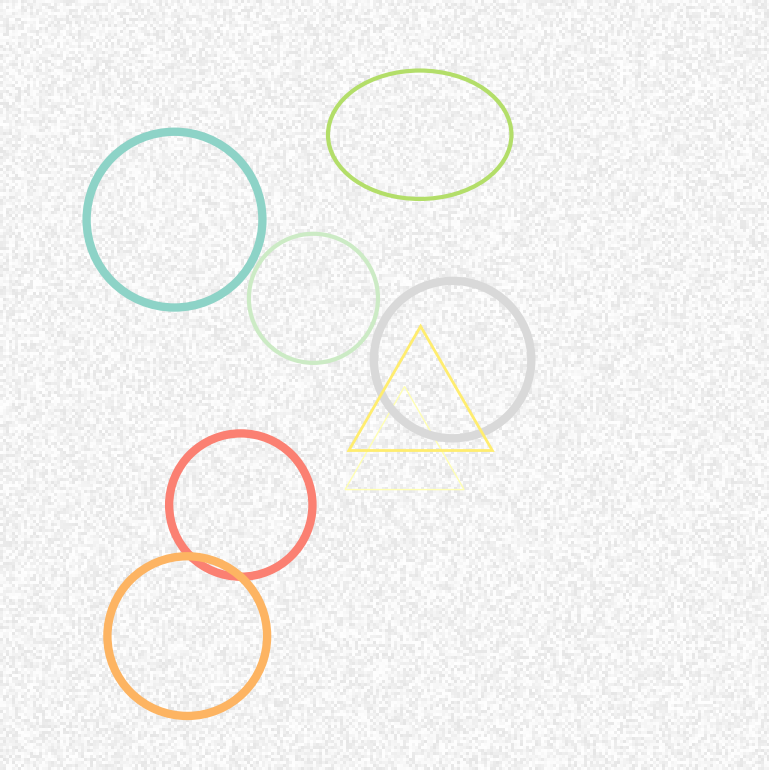[{"shape": "circle", "thickness": 3, "radius": 0.57, "center": [0.227, 0.715]}, {"shape": "triangle", "thickness": 0.5, "radius": 0.45, "center": [0.525, 0.409]}, {"shape": "circle", "thickness": 3, "radius": 0.47, "center": [0.313, 0.344]}, {"shape": "circle", "thickness": 3, "radius": 0.52, "center": [0.243, 0.174]}, {"shape": "oval", "thickness": 1.5, "radius": 0.6, "center": [0.545, 0.825]}, {"shape": "circle", "thickness": 3, "radius": 0.51, "center": [0.588, 0.533]}, {"shape": "circle", "thickness": 1.5, "radius": 0.42, "center": [0.407, 0.613]}, {"shape": "triangle", "thickness": 1, "radius": 0.54, "center": [0.546, 0.469]}]